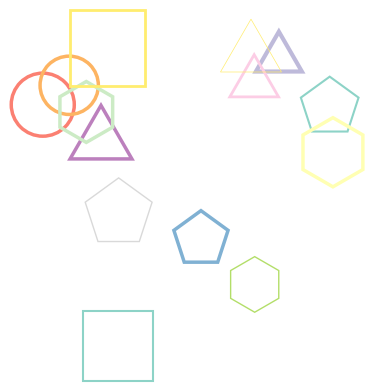[{"shape": "square", "thickness": 1.5, "radius": 0.45, "center": [0.306, 0.101]}, {"shape": "pentagon", "thickness": 1.5, "radius": 0.39, "center": [0.856, 0.722]}, {"shape": "hexagon", "thickness": 2.5, "radius": 0.45, "center": [0.865, 0.605]}, {"shape": "triangle", "thickness": 3, "radius": 0.35, "center": [0.724, 0.849]}, {"shape": "circle", "thickness": 2.5, "radius": 0.41, "center": [0.111, 0.728]}, {"shape": "pentagon", "thickness": 2.5, "radius": 0.37, "center": [0.522, 0.379]}, {"shape": "circle", "thickness": 2.5, "radius": 0.38, "center": [0.18, 0.778]}, {"shape": "hexagon", "thickness": 1, "radius": 0.36, "center": [0.662, 0.261]}, {"shape": "triangle", "thickness": 2, "radius": 0.37, "center": [0.66, 0.785]}, {"shape": "pentagon", "thickness": 1, "radius": 0.46, "center": [0.308, 0.447]}, {"shape": "triangle", "thickness": 2.5, "radius": 0.46, "center": [0.262, 0.634]}, {"shape": "hexagon", "thickness": 2.5, "radius": 0.4, "center": [0.224, 0.709]}, {"shape": "square", "thickness": 2, "radius": 0.49, "center": [0.279, 0.876]}, {"shape": "triangle", "thickness": 0.5, "radius": 0.46, "center": [0.652, 0.859]}]